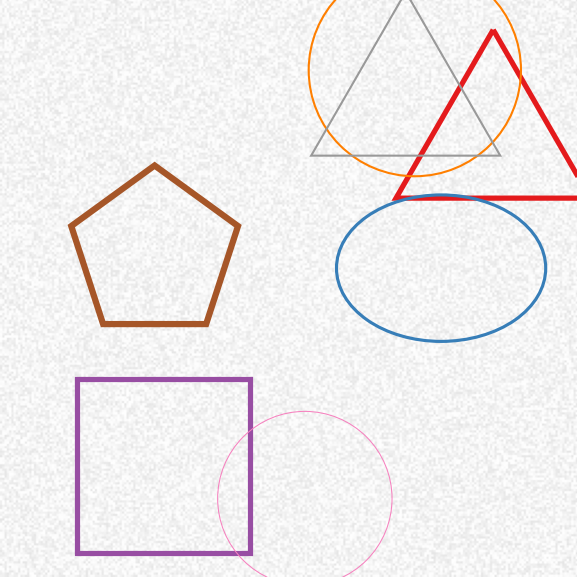[{"shape": "triangle", "thickness": 2.5, "radius": 0.97, "center": [0.854, 0.753]}, {"shape": "oval", "thickness": 1.5, "radius": 0.91, "center": [0.764, 0.535]}, {"shape": "square", "thickness": 2.5, "radius": 0.75, "center": [0.284, 0.192]}, {"shape": "circle", "thickness": 1, "radius": 0.92, "center": [0.718, 0.878]}, {"shape": "pentagon", "thickness": 3, "radius": 0.76, "center": [0.268, 0.561]}, {"shape": "circle", "thickness": 0.5, "radius": 0.75, "center": [0.528, 0.136]}, {"shape": "triangle", "thickness": 1, "radius": 0.95, "center": [0.703, 0.824]}]